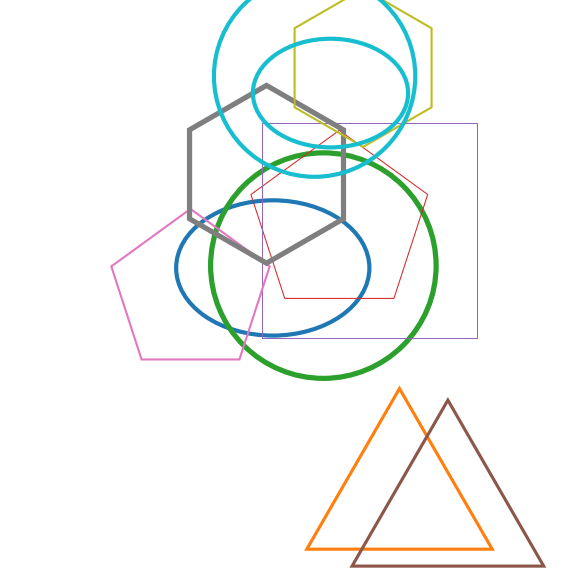[{"shape": "oval", "thickness": 2, "radius": 0.84, "center": [0.472, 0.535]}, {"shape": "triangle", "thickness": 1.5, "radius": 0.93, "center": [0.692, 0.141]}, {"shape": "circle", "thickness": 2.5, "radius": 0.98, "center": [0.56, 0.539]}, {"shape": "pentagon", "thickness": 0.5, "radius": 0.8, "center": [0.588, 0.613]}, {"shape": "square", "thickness": 0.5, "radius": 0.93, "center": [0.64, 0.6]}, {"shape": "triangle", "thickness": 1.5, "radius": 0.96, "center": [0.776, 0.115]}, {"shape": "pentagon", "thickness": 1, "radius": 0.72, "center": [0.33, 0.493]}, {"shape": "hexagon", "thickness": 2.5, "radius": 0.77, "center": [0.461, 0.697]}, {"shape": "hexagon", "thickness": 1, "radius": 0.68, "center": [0.629, 0.882]}, {"shape": "oval", "thickness": 2, "radius": 0.67, "center": [0.572, 0.838]}, {"shape": "circle", "thickness": 2, "radius": 0.87, "center": [0.545, 0.867]}]